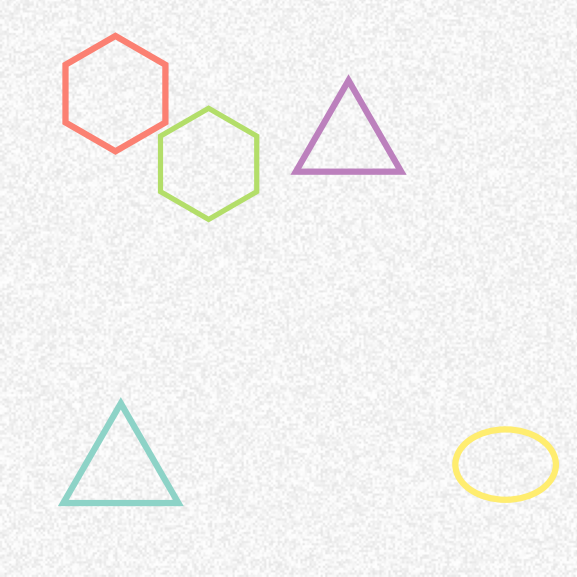[{"shape": "triangle", "thickness": 3, "radius": 0.58, "center": [0.209, 0.186]}, {"shape": "hexagon", "thickness": 3, "radius": 0.5, "center": [0.2, 0.837]}, {"shape": "hexagon", "thickness": 2.5, "radius": 0.48, "center": [0.361, 0.715]}, {"shape": "triangle", "thickness": 3, "radius": 0.53, "center": [0.604, 0.755]}, {"shape": "oval", "thickness": 3, "radius": 0.44, "center": [0.876, 0.195]}]